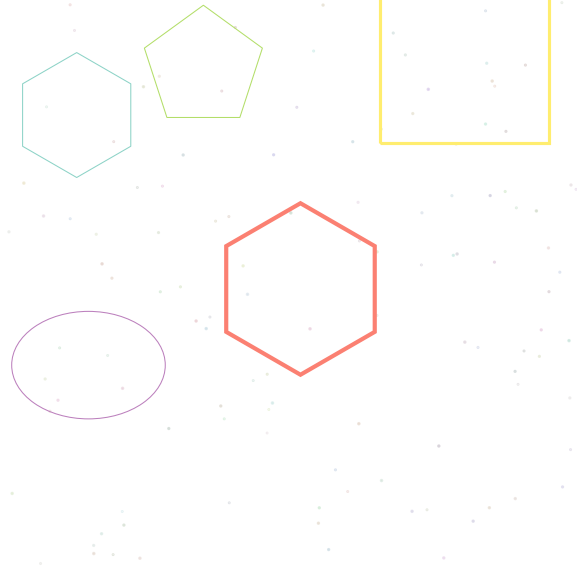[{"shape": "hexagon", "thickness": 0.5, "radius": 0.54, "center": [0.133, 0.8]}, {"shape": "hexagon", "thickness": 2, "radius": 0.74, "center": [0.52, 0.499]}, {"shape": "pentagon", "thickness": 0.5, "radius": 0.54, "center": [0.352, 0.883]}, {"shape": "oval", "thickness": 0.5, "radius": 0.66, "center": [0.153, 0.367]}, {"shape": "square", "thickness": 1.5, "radius": 0.73, "center": [0.804, 0.898]}]